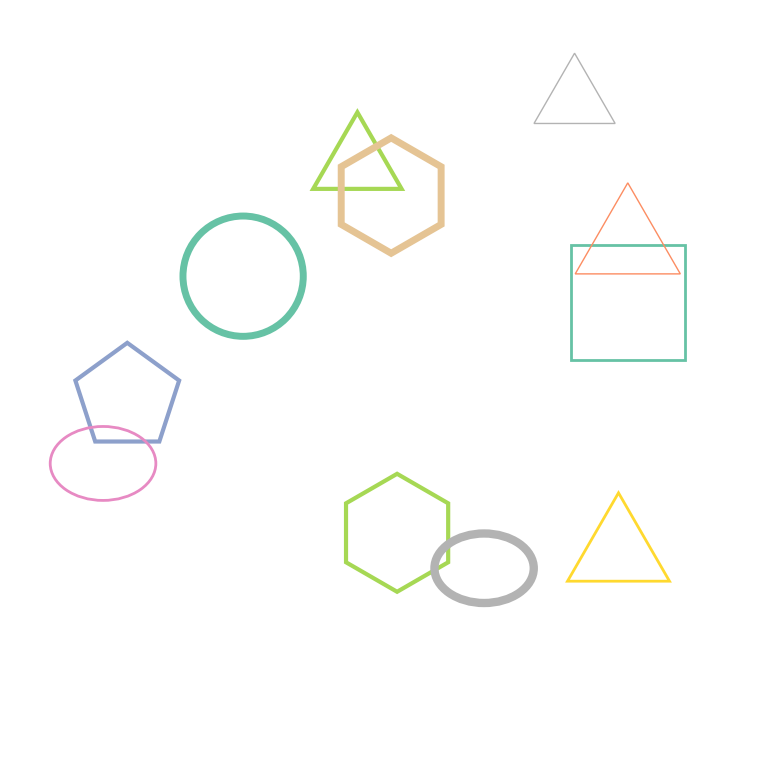[{"shape": "square", "thickness": 1, "radius": 0.37, "center": [0.816, 0.607]}, {"shape": "circle", "thickness": 2.5, "radius": 0.39, "center": [0.316, 0.641]}, {"shape": "triangle", "thickness": 0.5, "radius": 0.39, "center": [0.815, 0.684]}, {"shape": "pentagon", "thickness": 1.5, "radius": 0.35, "center": [0.165, 0.484]}, {"shape": "oval", "thickness": 1, "radius": 0.34, "center": [0.134, 0.398]}, {"shape": "hexagon", "thickness": 1.5, "radius": 0.38, "center": [0.516, 0.308]}, {"shape": "triangle", "thickness": 1.5, "radius": 0.33, "center": [0.464, 0.788]}, {"shape": "triangle", "thickness": 1, "radius": 0.38, "center": [0.803, 0.283]}, {"shape": "hexagon", "thickness": 2.5, "radius": 0.37, "center": [0.508, 0.746]}, {"shape": "oval", "thickness": 3, "radius": 0.32, "center": [0.629, 0.262]}, {"shape": "triangle", "thickness": 0.5, "radius": 0.3, "center": [0.746, 0.87]}]